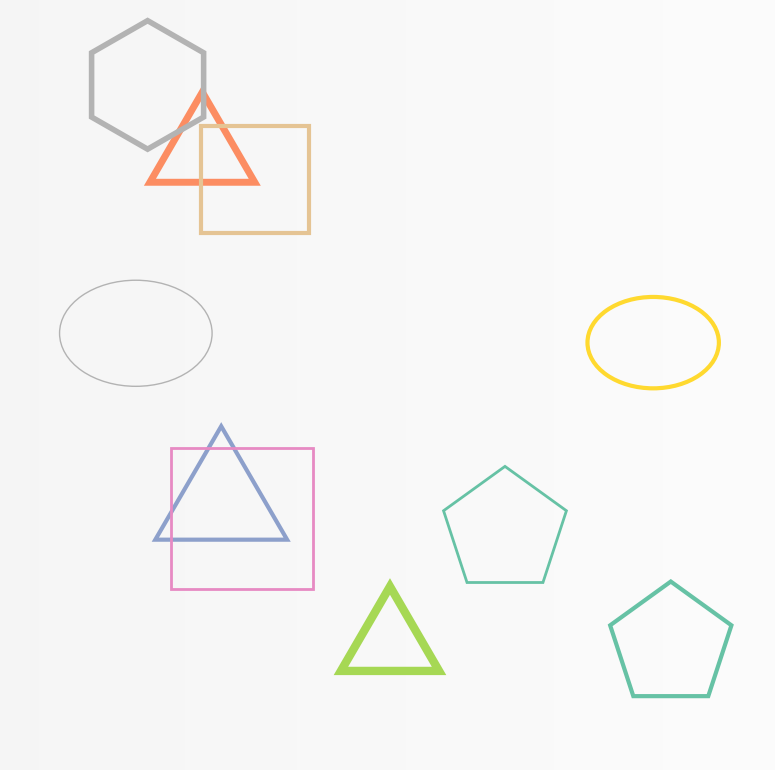[{"shape": "pentagon", "thickness": 1, "radius": 0.42, "center": [0.652, 0.311]}, {"shape": "pentagon", "thickness": 1.5, "radius": 0.41, "center": [0.866, 0.162]}, {"shape": "triangle", "thickness": 2.5, "radius": 0.39, "center": [0.261, 0.802]}, {"shape": "triangle", "thickness": 1.5, "radius": 0.49, "center": [0.285, 0.348]}, {"shape": "square", "thickness": 1, "radius": 0.46, "center": [0.312, 0.326]}, {"shape": "triangle", "thickness": 3, "radius": 0.37, "center": [0.503, 0.165]}, {"shape": "oval", "thickness": 1.5, "radius": 0.42, "center": [0.843, 0.555]}, {"shape": "square", "thickness": 1.5, "radius": 0.35, "center": [0.329, 0.766]}, {"shape": "oval", "thickness": 0.5, "radius": 0.49, "center": [0.175, 0.567]}, {"shape": "hexagon", "thickness": 2, "radius": 0.42, "center": [0.19, 0.89]}]